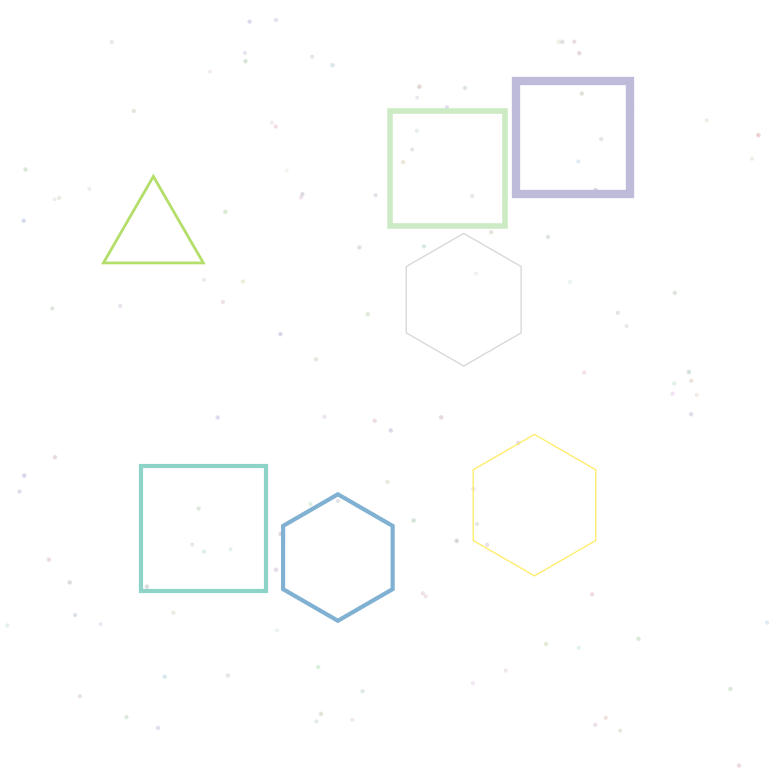[{"shape": "square", "thickness": 1.5, "radius": 0.4, "center": [0.265, 0.313]}, {"shape": "square", "thickness": 3, "radius": 0.37, "center": [0.744, 0.822]}, {"shape": "hexagon", "thickness": 1.5, "radius": 0.41, "center": [0.439, 0.276]}, {"shape": "triangle", "thickness": 1, "radius": 0.37, "center": [0.199, 0.696]}, {"shape": "hexagon", "thickness": 0.5, "radius": 0.43, "center": [0.602, 0.611]}, {"shape": "square", "thickness": 2, "radius": 0.37, "center": [0.581, 0.782]}, {"shape": "hexagon", "thickness": 0.5, "radius": 0.46, "center": [0.694, 0.344]}]